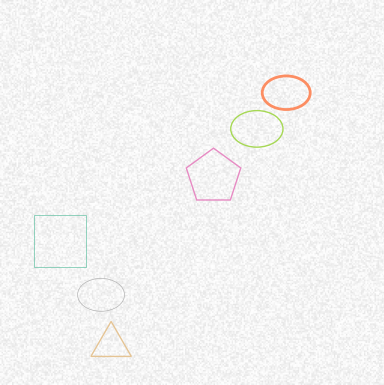[{"shape": "square", "thickness": 0.5, "radius": 0.34, "center": [0.155, 0.374]}, {"shape": "oval", "thickness": 2, "radius": 0.31, "center": [0.743, 0.759]}, {"shape": "pentagon", "thickness": 1, "radius": 0.37, "center": [0.555, 0.541]}, {"shape": "oval", "thickness": 1, "radius": 0.34, "center": [0.667, 0.665]}, {"shape": "triangle", "thickness": 1, "radius": 0.3, "center": [0.289, 0.105]}, {"shape": "oval", "thickness": 0.5, "radius": 0.31, "center": [0.262, 0.234]}]